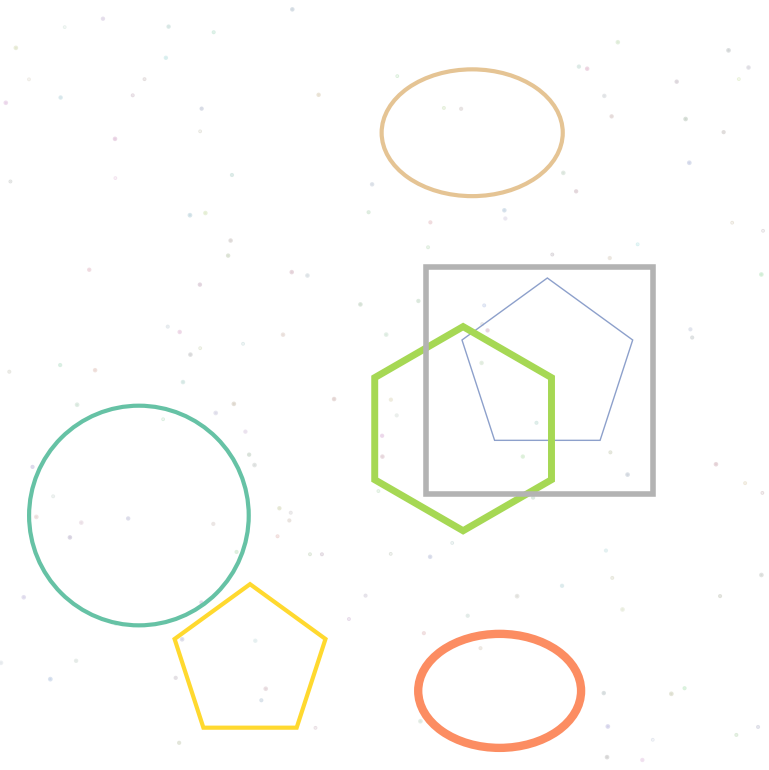[{"shape": "circle", "thickness": 1.5, "radius": 0.71, "center": [0.18, 0.33]}, {"shape": "oval", "thickness": 3, "radius": 0.53, "center": [0.649, 0.103]}, {"shape": "pentagon", "thickness": 0.5, "radius": 0.58, "center": [0.711, 0.522]}, {"shape": "hexagon", "thickness": 2.5, "radius": 0.66, "center": [0.601, 0.443]}, {"shape": "pentagon", "thickness": 1.5, "radius": 0.52, "center": [0.325, 0.138]}, {"shape": "oval", "thickness": 1.5, "radius": 0.59, "center": [0.613, 0.828]}, {"shape": "square", "thickness": 2, "radius": 0.73, "center": [0.7, 0.506]}]